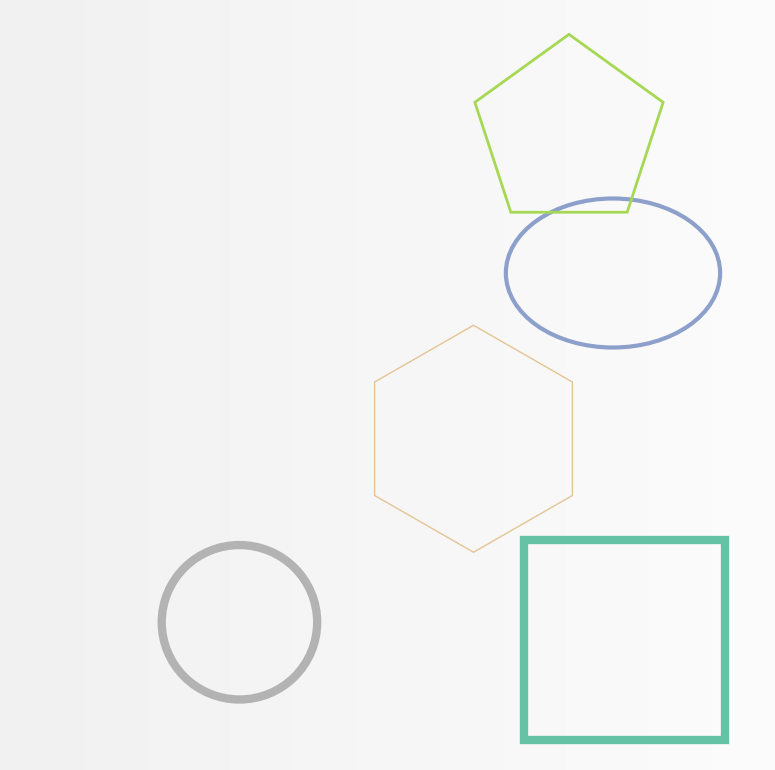[{"shape": "square", "thickness": 3, "radius": 0.65, "center": [0.806, 0.169]}, {"shape": "oval", "thickness": 1.5, "radius": 0.69, "center": [0.791, 0.645]}, {"shape": "pentagon", "thickness": 1, "radius": 0.64, "center": [0.734, 0.828]}, {"shape": "hexagon", "thickness": 0.5, "radius": 0.74, "center": [0.611, 0.43]}, {"shape": "circle", "thickness": 3, "radius": 0.5, "center": [0.309, 0.192]}]